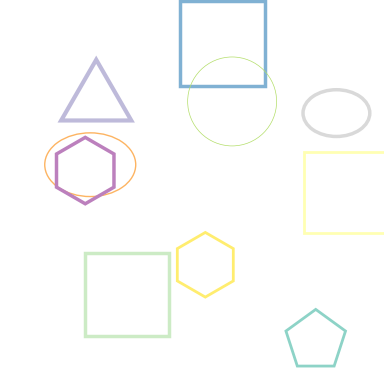[{"shape": "pentagon", "thickness": 2, "radius": 0.41, "center": [0.82, 0.115]}, {"shape": "square", "thickness": 2, "radius": 0.53, "center": [0.894, 0.5]}, {"shape": "triangle", "thickness": 3, "radius": 0.53, "center": [0.25, 0.74]}, {"shape": "square", "thickness": 2.5, "radius": 0.56, "center": [0.577, 0.888]}, {"shape": "oval", "thickness": 1, "radius": 0.59, "center": [0.234, 0.572]}, {"shape": "circle", "thickness": 0.5, "radius": 0.58, "center": [0.603, 0.737]}, {"shape": "oval", "thickness": 2.5, "radius": 0.43, "center": [0.874, 0.706]}, {"shape": "hexagon", "thickness": 2.5, "radius": 0.43, "center": [0.221, 0.557]}, {"shape": "square", "thickness": 2.5, "radius": 0.54, "center": [0.33, 0.235]}, {"shape": "hexagon", "thickness": 2, "radius": 0.42, "center": [0.533, 0.312]}]